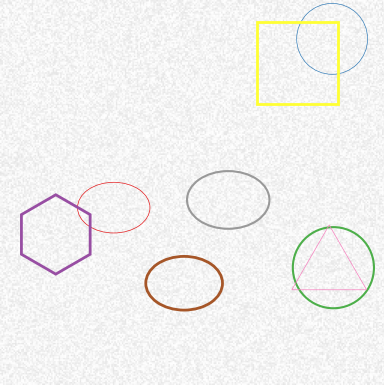[{"shape": "oval", "thickness": 0.5, "radius": 0.47, "center": [0.295, 0.461]}, {"shape": "circle", "thickness": 0.5, "radius": 0.46, "center": [0.863, 0.899]}, {"shape": "circle", "thickness": 1.5, "radius": 0.53, "center": [0.866, 0.305]}, {"shape": "hexagon", "thickness": 2, "radius": 0.52, "center": [0.145, 0.391]}, {"shape": "square", "thickness": 2, "radius": 0.53, "center": [0.774, 0.836]}, {"shape": "oval", "thickness": 2, "radius": 0.5, "center": [0.478, 0.264]}, {"shape": "triangle", "thickness": 0.5, "radius": 0.56, "center": [0.855, 0.303]}, {"shape": "oval", "thickness": 1.5, "radius": 0.54, "center": [0.593, 0.481]}]